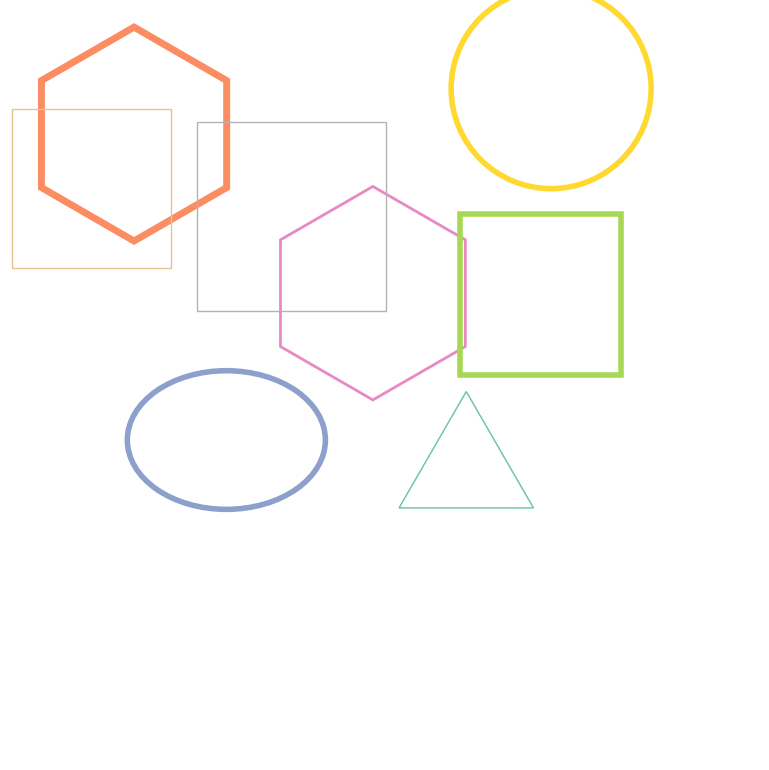[{"shape": "triangle", "thickness": 0.5, "radius": 0.5, "center": [0.606, 0.391]}, {"shape": "hexagon", "thickness": 2.5, "radius": 0.69, "center": [0.174, 0.826]}, {"shape": "oval", "thickness": 2, "radius": 0.64, "center": [0.294, 0.429]}, {"shape": "hexagon", "thickness": 1, "radius": 0.69, "center": [0.484, 0.619]}, {"shape": "square", "thickness": 2, "radius": 0.52, "center": [0.702, 0.618]}, {"shape": "circle", "thickness": 2, "radius": 0.65, "center": [0.716, 0.885]}, {"shape": "square", "thickness": 0.5, "radius": 0.52, "center": [0.119, 0.755]}, {"shape": "square", "thickness": 0.5, "radius": 0.61, "center": [0.379, 0.719]}]